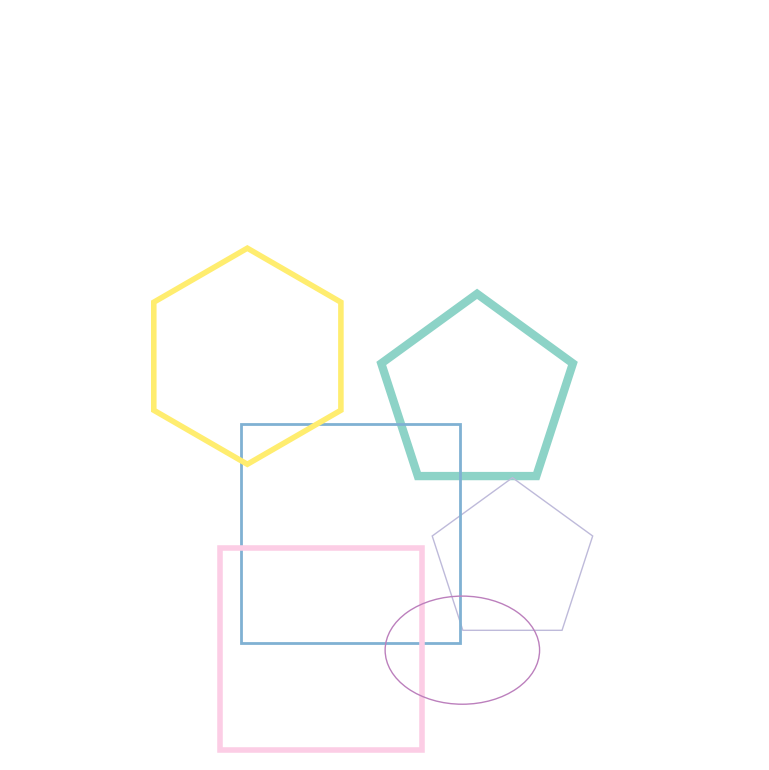[{"shape": "pentagon", "thickness": 3, "radius": 0.65, "center": [0.62, 0.488]}, {"shape": "pentagon", "thickness": 0.5, "radius": 0.55, "center": [0.666, 0.27]}, {"shape": "square", "thickness": 1, "radius": 0.71, "center": [0.456, 0.307]}, {"shape": "square", "thickness": 2, "radius": 0.66, "center": [0.417, 0.157]}, {"shape": "oval", "thickness": 0.5, "radius": 0.5, "center": [0.6, 0.156]}, {"shape": "hexagon", "thickness": 2, "radius": 0.7, "center": [0.321, 0.537]}]